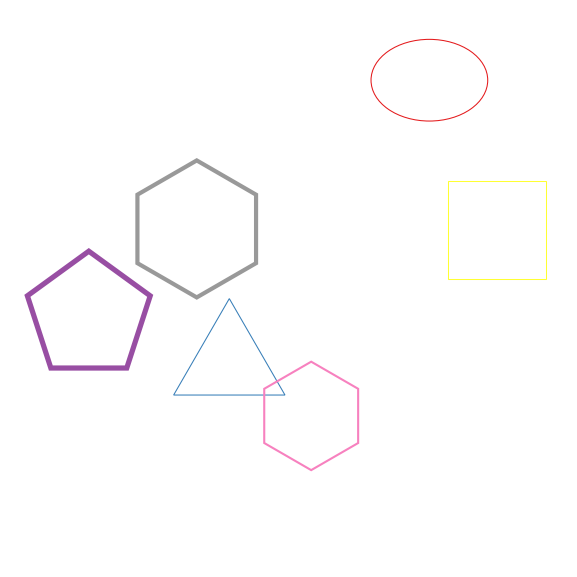[{"shape": "oval", "thickness": 0.5, "radius": 0.51, "center": [0.744, 0.86]}, {"shape": "triangle", "thickness": 0.5, "radius": 0.56, "center": [0.397, 0.371]}, {"shape": "pentagon", "thickness": 2.5, "radius": 0.56, "center": [0.154, 0.452]}, {"shape": "square", "thickness": 0.5, "radius": 0.42, "center": [0.861, 0.601]}, {"shape": "hexagon", "thickness": 1, "radius": 0.47, "center": [0.539, 0.279]}, {"shape": "hexagon", "thickness": 2, "radius": 0.59, "center": [0.341, 0.603]}]